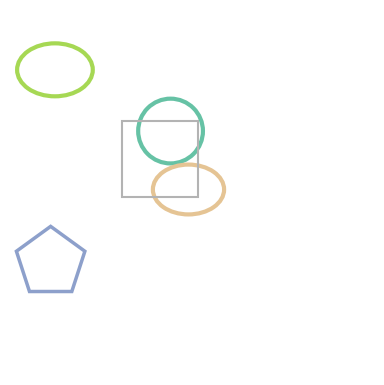[{"shape": "circle", "thickness": 3, "radius": 0.42, "center": [0.443, 0.66]}, {"shape": "pentagon", "thickness": 2.5, "radius": 0.47, "center": [0.132, 0.318]}, {"shape": "oval", "thickness": 3, "radius": 0.49, "center": [0.143, 0.819]}, {"shape": "oval", "thickness": 3, "radius": 0.46, "center": [0.49, 0.508]}, {"shape": "square", "thickness": 1.5, "radius": 0.5, "center": [0.415, 0.588]}]